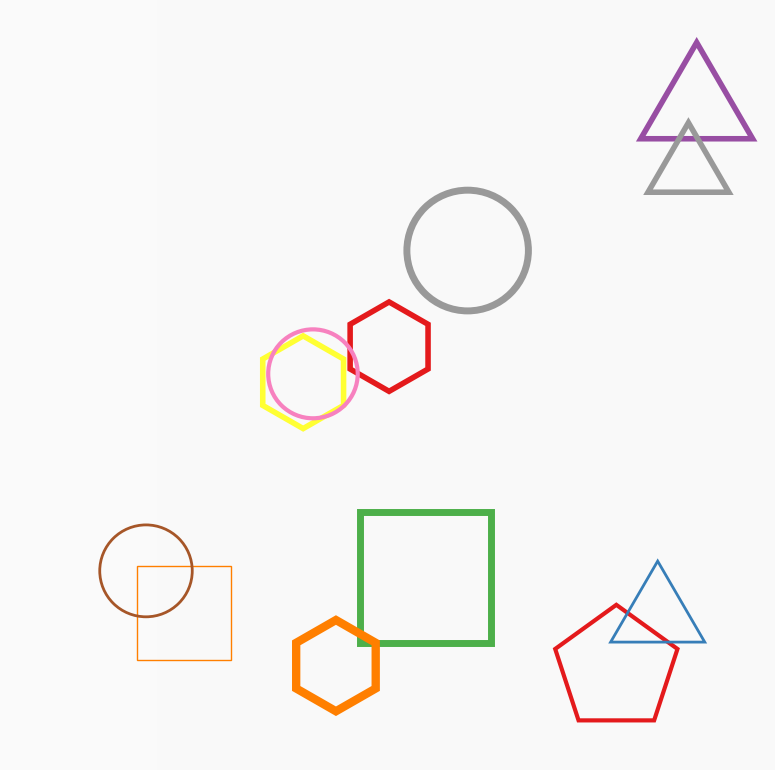[{"shape": "hexagon", "thickness": 2, "radius": 0.29, "center": [0.502, 0.55]}, {"shape": "pentagon", "thickness": 1.5, "radius": 0.41, "center": [0.795, 0.132]}, {"shape": "triangle", "thickness": 1, "radius": 0.35, "center": [0.849, 0.201]}, {"shape": "square", "thickness": 2.5, "radius": 0.43, "center": [0.549, 0.25]}, {"shape": "triangle", "thickness": 2, "radius": 0.42, "center": [0.899, 0.861]}, {"shape": "hexagon", "thickness": 3, "radius": 0.3, "center": [0.433, 0.136]}, {"shape": "square", "thickness": 0.5, "radius": 0.31, "center": [0.237, 0.204]}, {"shape": "hexagon", "thickness": 2, "radius": 0.3, "center": [0.391, 0.504]}, {"shape": "circle", "thickness": 1, "radius": 0.3, "center": [0.188, 0.259]}, {"shape": "circle", "thickness": 1.5, "radius": 0.29, "center": [0.404, 0.515]}, {"shape": "circle", "thickness": 2.5, "radius": 0.39, "center": [0.603, 0.675]}, {"shape": "triangle", "thickness": 2, "radius": 0.3, "center": [0.888, 0.78]}]